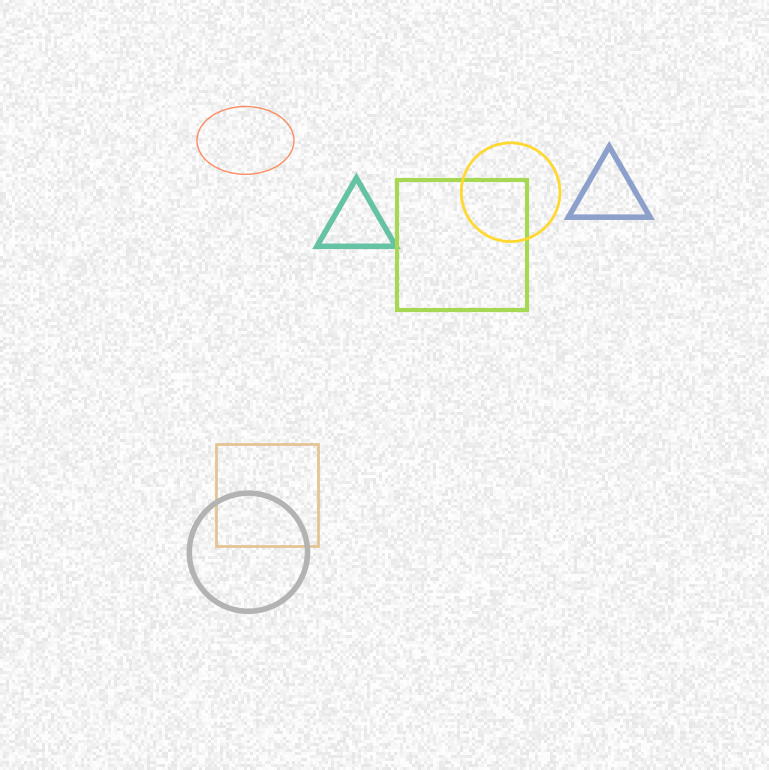[{"shape": "triangle", "thickness": 2, "radius": 0.3, "center": [0.463, 0.71]}, {"shape": "oval", "thickness": 0.5, "radius": 0.31, "center": [0.319, 0.818]}, {"shape": "triangle", "thickness": 2, "radius": 0.31, "center": [0.791, 0.749]}, {"shape": "square", "thickness": 1.5, "radius": 0.42, "center": [0.6, 0.682]}, {"shape": "circle", "thickness": 1, "radius": 0.32, "center": [0.663, 0.75]}, {"shape": "square", "thickness": 1, "radius": 0.33, "center": [0.347, 0.357]}, {"shape": "circle", "thickness": 2, "radius": 0.38, "center": [0.323, 0.283]}]